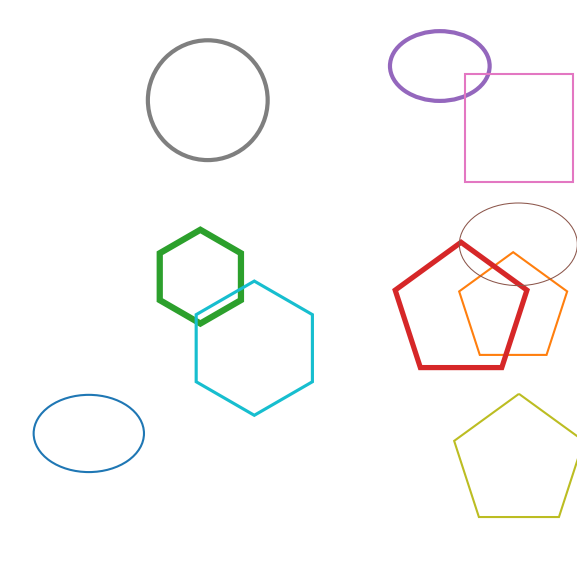[{"shape": "oval", "thickness": 1, "radius": 0.48, "center": [0.154, 0.249]}, {"shape": "pentagon", "thickness": 1, "radius": 0.49, "center": [0.889, 0.464]}, {"shape": "hexagon", "thickness": 3, "radius": 0.41, "center": [0.347, 0.52]}, {"shape": "pentagon", "thickness": 2.5, "radius": 0.6, "center": [0.798, 0.46]}, {"shape": "oval", "thickness": 2, "radius": 0.43, "center": [0.762, 0.885]}, {"shape": "oval", "thickness": 0.5, "radius": 0.51, "center": [0.898, 0.576]}, {"shape": "square", "thickness": 1, "radius": 0.47, "center": [0.898, 0.777]}, {"shape": "circle", "thickness": 2, "radius": 0.52, "center": [0.36, 0.826]}, {"shape": "pentagon", "thickness": 1, "radius": 0.59, "center": [0.899, 0.199]}, {"shape": "hexagon", "thickness": 1.5, "radius": 0.58, "center": [0.44, 0.396]}]